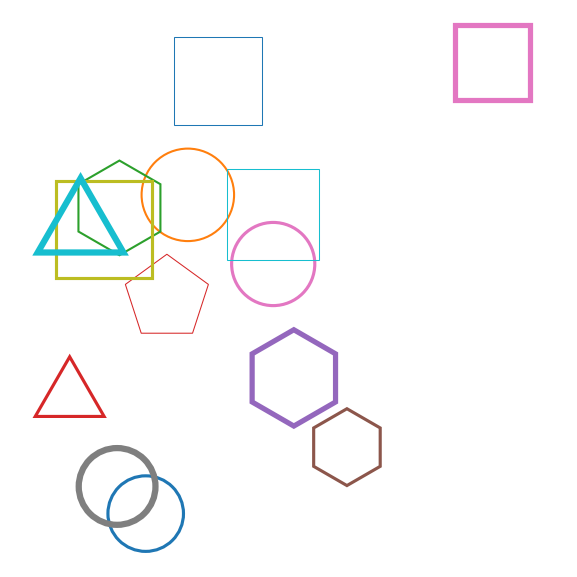[{"shape": "square", "thickness": 0.5, "radius": 0.38, "center": [0.377, 0.858]}, {"shape": "circle", "thickness": 1.5, "radius": 0.33, "center": [0.252, 0.11]}, {"shape": "circle", "thickness": 1, "radius": 0.4, "center": [0.325, 0.662]}, {"shape": "hexagon", "thickness": 1, "radius": 0.41, "center": [0.207, 0.639]}, {"shape": "pentagon", "thickness": 0.5, "radius": 0.38, "center": [0.289, 0.483]}, {"shape": "triangle", "thickness": 1.5, "radius": 0.34, "center": [0.121, 0.312]}, {"shape": "hexagon", "thickness": 2.5, "radius": 0.42, "center": [0.509, 0.345]}, {"shape": "hexagon", "thickness": 1.5, "radius": 0.33, "center": [0.601, 0.225]}, {"shape": "square", "thickness": 2.5, "radius": 0.33, "center": [0.853, 0.891]}, {"shape": "circle", "thickness": 1.5, "radius": 0.36, "center": [0.473, 0.542]}, {"shape": "circle", "thickness": 3, "radius": 0.33, "center": [0.203, 0.157]}, {"shape": "square", "thickness": 1.5, "radius": 0.42, "center": [0.18, 0.602]}, {"shape": "square", "thickness": 0.5, "radius": 0.4, "center": [0.473, 0.628]}, {"shape": "triangle", "thickness": 3, "radius": 0.43, "center": [0.14, 0.605]}]